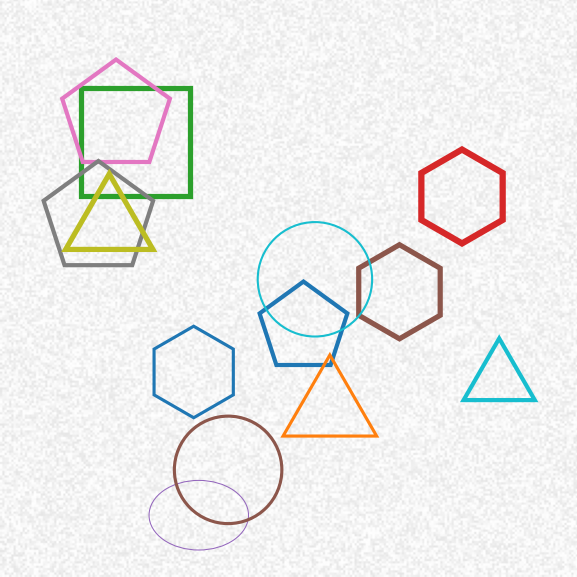[{"shape": "pentagon", "thickness": 2, "radius": 0.4, "center": [0.526, 0.432]}, {"shape": "hexagon", "thickness": 1.5, "radius": 0.4, "center": [0.335, 0.355]}, {"shape": "triangle", "thickness": 1.5, "radius": 0.47, "center": [0.571, 0.291]}, {"shape": "square", "thickness": 2.5, "radius": 0.47, "center": [0.235, 0.754]}, {"shape": "hexagon", "thickness": 3, "radius": 0.41, "center": [0.8, 0.659]}, {"shape": "oval", "thickness": 0.5, "radius": 0.43, "center": [0.344, 0.107]}, {"shape": "circle", "thickness": 1.5, "radius": 0.47, "center": [0.395, 0.186]}, {"shape": "hexagon", "thickness": 2.5, "radius": 0.41, "center": [0.692, 0.494]}, {"shape": "pentagon", "thickness": 2, "radius": 0.49, "center": [0.201, 0.798]}, {"shape": "pentagon", "thickness": 2, "radius": 0.5, "center": [0.17, 0.621]}, {"shape": "triangle", "thickness": 2.5, "radius": 0.44, "center": [0.189, 0.611]}, {"shape": "triangle", "thickness": 2, "radius": 0.36, "center": [0.864, 0.342]}, {"shape": "circle", "thickness": 1, "radius": 0.5, "center": [0.545, 0.515]}]